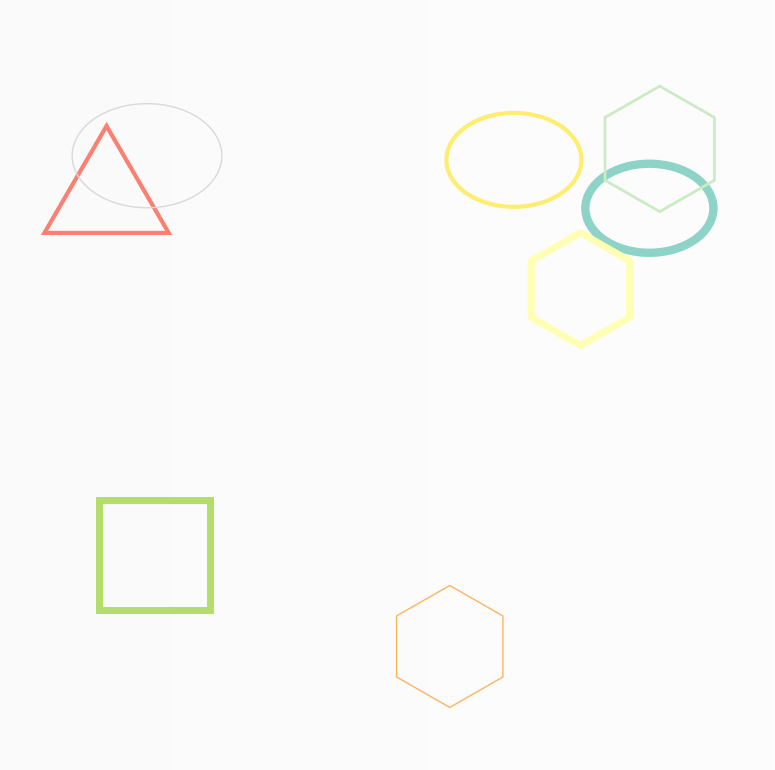[{"shape": "oval", "thickness": 3, "radius": 0.41, "center": [0.838, 0.73]}, {"shape": "hexagon", "thickness": 2.5, "radius": 0.37, "center": [0.749, 0.625]}, {"shape": "triangle", "thickness": 1.5, "radius": 0.46, "center": [0.137, 0.744]}, {"shape": "hexagon", "thickness": 0.5, "radius": 0.4, "center": [0.58, 0.16]}, {"shape": "square", "thickness": 2.5, "radius": 0.36, "center": [0.199, 0.279]}, {"shape": "oval", "thickness": 0.5, "radius": 0.48, "center": [0.19, 0.798]}, {"shape": "hexagon", "thickness": 1, "radius": 0.41, "center": [0.851, 0.807]}, {"shape": "oval", "thickness": 1.5, "radius": 0.44, "center": [0.663, 0.792]}]